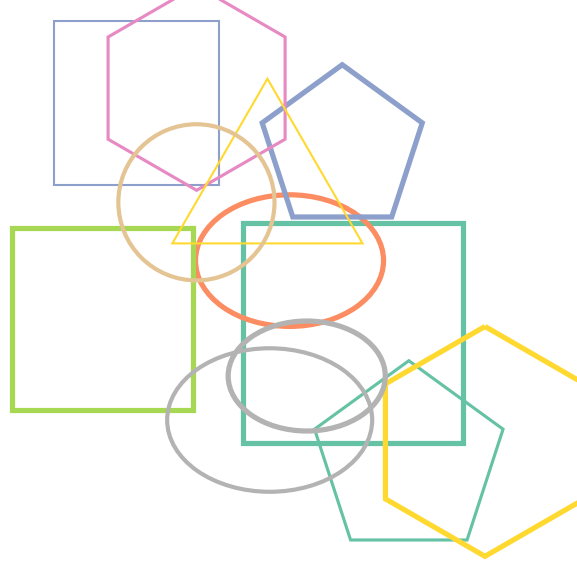[{"shape": "square", "thickness": 2.5, "radius": 0.95, "center": [0.612, 0.422]}, {"shape": "pentagon", "thickness": 1.5, "radius": 0.86, "center": [0.708, 0.203]}, {"shape": "oval", "thickness": 2.5, "radius": 0.81, "center": [0.501, 0.548]}, {"shape": "square", "thickness": 1, "radius": 0.71, "center": [0.237, 0.821]}, {"shape": "pentagon", "thickness": 2.5, "radius": 0.73, "center": [0.593, 0.741]}, {"shape": "hexagon", "thickness": 1.5, "radius": 0.88, "center": [0.34, 0.847]}, {"shape": "square", "thickness": 2.5, "radius": 0.78, "center": [0.178, 0.447]}, {"shape": "triangle", "thickness": 1, "radius": 0.95, "center": [0.463, 0.673]}, {"shape": "hexagon", "thickness": 2.5, "radius": 1.0, "center": [0.84, 0.235]}, {"shape": "circle", "thickness": 2, "radius": 0.68, "center": [0.34, 0.649]}, {"shape": "oval", "thickness": 2, "radius": 0.89, "center": [0.467, 0.272]}, {"shape": "oval", "thickness": 2.5, "radius": 0.68, "center": [0.531, 0.348]}]